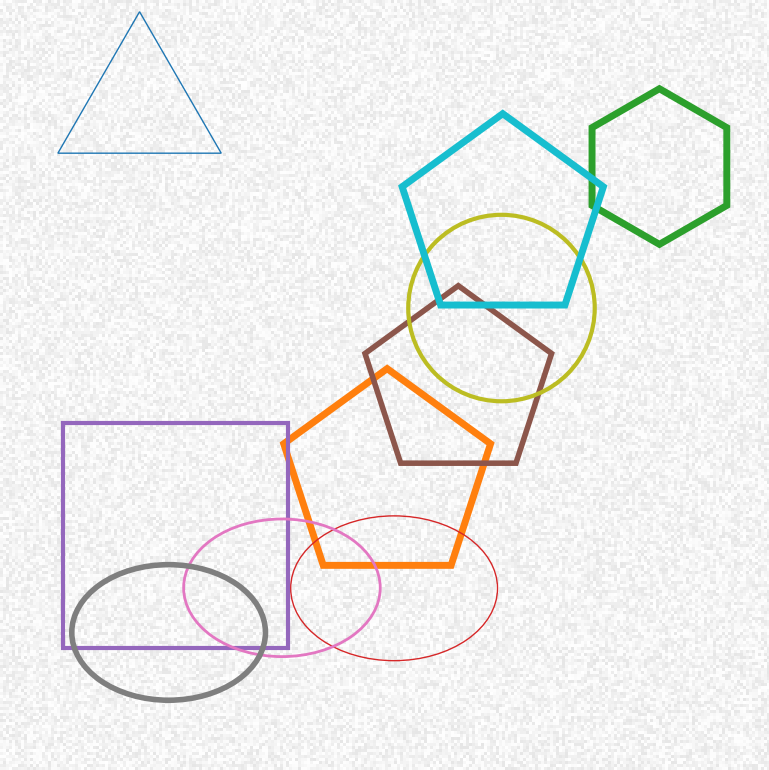[{"shape": "triangle", "thickness": 0.5, "radius": 0.61, "center": [0.181, 0.862]}, {"shape": "pentagon", "thickness": 2.5, "radius": 0.71, "center": [0.503, 0.38]}, {"shape": "hexagon", "thickness": 2.5, "radius": 0.51, "center": [0.856, 0.784]}, {"shape": "oval", "thickness": 0.5, "radius": 0.67, "center": [0.512, 0.236]}, {"shape": "square", "thickness": 1.5, "radius": 0.73, "center": [0.228, 0.305]}, {"shape": "pentagon", "thickness": 2, "radius": 0.64, "center": [0.595, 0.502]}, {"shape": "oval", "thickness": 1, "radius": 0.64, "center": [0.366, 0.237]}, {"shape": "oval", "thickness": 2, "radius": 0.63, "center": [0.219, 0.179]}, {"shape": "circle", "thickness": 1.5, "radius": 0.61, "center": [0.651, 0.6]}, {"shape": "pentagon", "thickness": 2.5, "radius": 0.69, "center": [0.653, 0.715]}]